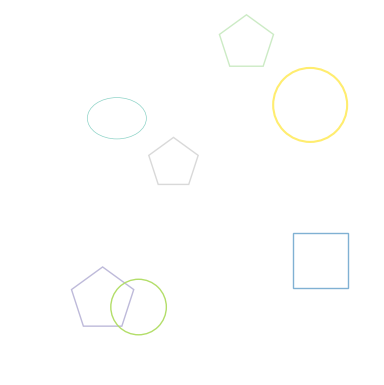[{"shape": "oval", "thickness": 0.5, "radius": 0.38, "center": [0.304, 0.693]}, {"shape": "pentagon", "thickness": 1, "radius": 0.42, "center": [0.267, 0.222]}, {"shape": "square", "thickness": 1, "radius": 0.36, "center": [0.833, 0.324]}, {"shape": "circle", "thickness": 1, "radius": 0.36, "center": [0.36, 0.203]}, {"shape": "pentagon", "thickness": 1, "radius": 0.34, "center": [0.451, 0.576]}, {"shape": "pentagon", "thickness": 1, "radius": 0.37, "center": [0.64, 0.888]}, {"shape": "circle", "thickness": 1.5, "radius": 0.48, "center": [0.806, 0.727]}]